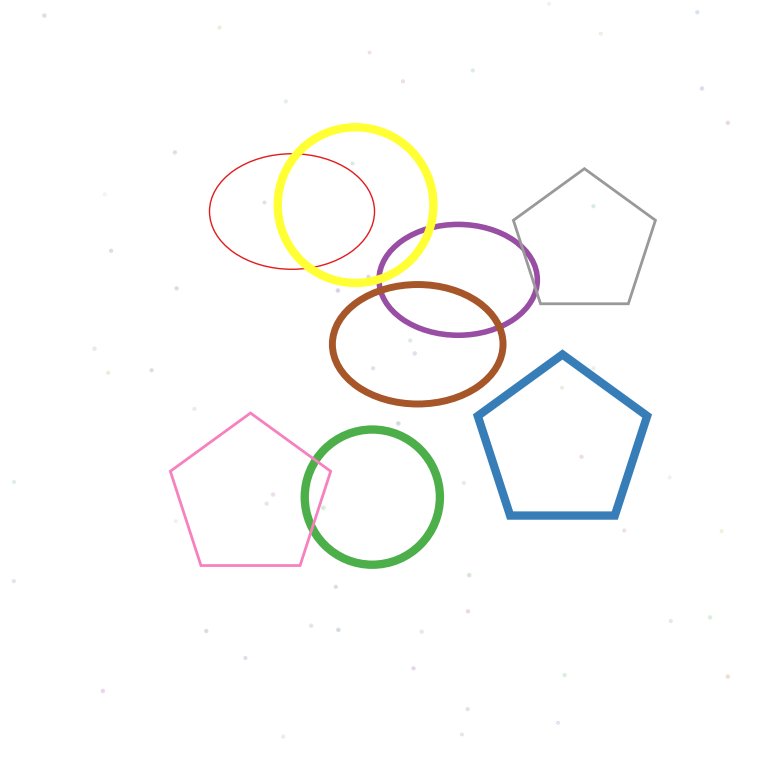[{"shape": "oval", "thickness": 0.5, "radius": 0.54, "center": [0.379, 0.725]}, {"shape": "pentagon", "thickness": 3, "radius": 0.58, "center": [0.73, 0.424]}, {"shape": "circle", "thickness": 3, "radius": 0.44, "center": [0.484, 0.354]}, {"shape": "oval", "thickness": 2, "radius": 0.51, "center": [0.595, 0.637]}, {"shape": "circle", "thickness": 3, "radius": 0.51, "center": [0.462, 0.734]}, {"shape": "oval", "thickness": 2.5, "radius": 0.55, "center": [0.542, 0.553]}, {"shape": "pentagon", "thickness": 1, "radius": 0.55, "center": [0.325, 0.354]}, {"shape": "pentagon", "thickness": 1, "radius": 0.48, "center": [0.759, 0.684]}]